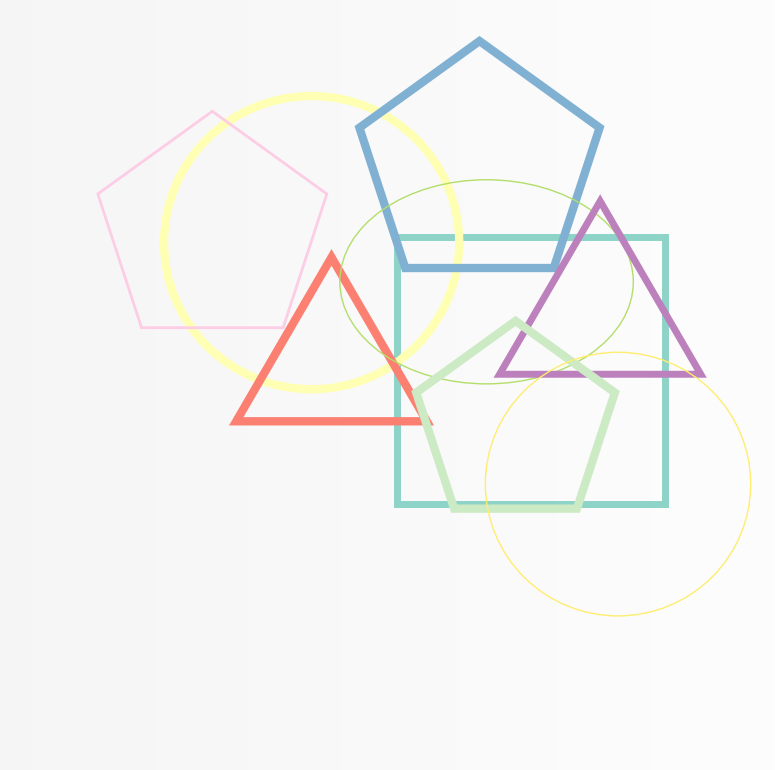[{"shape": "square", "thickness": 2.5, "radius": 0.86, "center": [0.685, 0.519]}, {"shape": "circle", "thickness": 3, "radius": 0.95, "center": [0.402, 0.685]}, {"shape": "triangle", "thickness": 3, "radius": 0.71, "center": [0.428, 0.524]}, {"shape": "pentagon", "thickness": 3, "radius": 0.81, "center": [0.619, 0.784]}, {"shape": "oval", "thickness": 0.5, "radius": 0.95, "center": [0.628, 0.634]}, {"shape": "pentagon", "thickness": 1, "radius": 0.78, "center": [0.274, 0.7]}, {"shape": "triangle", "thickness": 2.5, "radius": 0.75, "center": [0.774, 0.589]}, {"shape": "pentagon", "thickness": 3, "radius": 0.67, "center": [0.665, 0.448]}, {"shape": "circle", "thickness": 0.5, "radius": 0.86, "center": [0.797, 0.371]}]